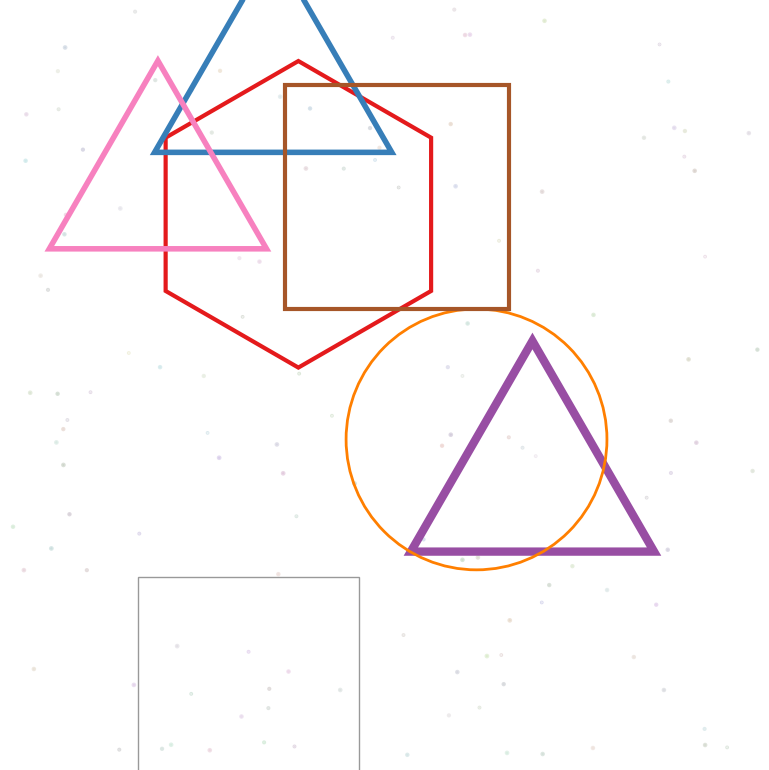[{"shape": "hexagon", "thickness": 1.5, "radius": 1.0, "center": [0.387, 0.722]}, {"shape": "triangle", "thickness": 2, "radius": 0.89, "center": [0.355, 0.891]}, {"shape": "triangle", "thickness": 3, "radius": 0.91, "center": [0.692, 0.375]}, {"shape": "circle", "thickness": 1, "radius": 0.85, "center": [0.619, 0.429]}, {"shape": "square", "thickness": 1.5, "radius": 0.73, "center": [0.516, 0.744]}, {"shape": "triangle", "thickness": 2, "radius": 0.81, "center": [0.205, 0.758]}, {"shape": "square", "thickness": 0.5, "radius": 0.72, "center": [0.323, 0.106]}]